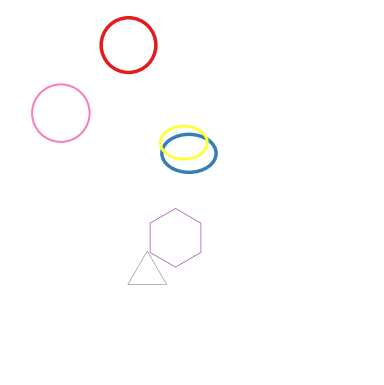[{"shape": "circle", "thickness": 2.5, "radius": 0.36, "center": [0.334, 0.883]}, {"shape": "oval", "thickness": 2.5, "radius": 0.35, "center": [0.491, 0.602]}, {"shape": "hexagon", "thickness": 0.5, "radius": 0.38, "center": [0.456, 0.382]}, {"shape": "oval", "thickness": 2, "radius": 0.3, "center": [0.478, 0.63]}, {"shape": "circle", "thickness": 1.5, "radius": 0.37, "center": [0.158, 0.706]}, {"shape": "triangle", "thickness": 0.5, "radius": 0.29, "center": [0.383, 0.29]}]